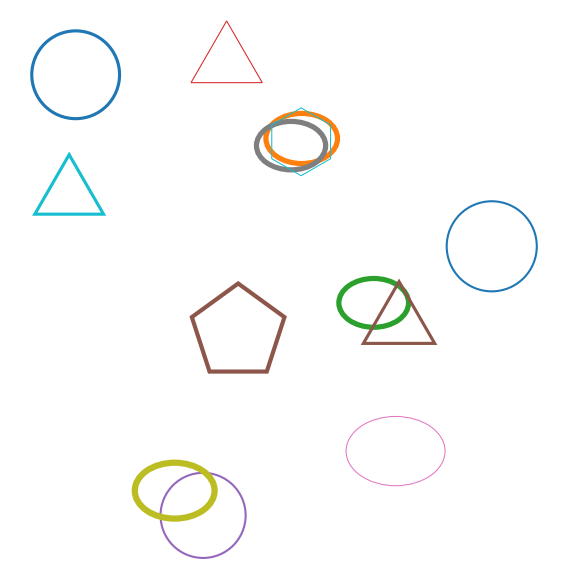[{"shape": "circle", "thickness": 1.5, "radius": 0.38, "center": [0.131, 0.87]}, {"shape": "circle", "thickness": 1, "radius": 0.39, "center": [0.852, 0.573]}, {"shape": "oval", "thickness": 2.5, "radius": 0.31, "center": [0.522, 0.759]}, {"shape": "oval", "thickness": 2.5, "radius": 0.3, "center": [0.647, 0.475]}, {"shape": "triangle", "thickness": 0.5, "radius": 0.36, "center": [0.392, 0.892]}, {"shape": "circle", "thickness": 1, "radius": 0.37, "center": [0.352, 0.107]}, {"shape": "pentagon", "thickness": 2, "radius": 0.42, "center": [0.412, 0.424]}, {"shape": "triangle", "thickness": 1.5, "radius": 0.36, "center": [0.691, 0.44]}, {"shape": "oval", "thickness": 0.5, "radius": 0.43, "center": [0.685, 0.218]}, {"shape": "oval", "thickness": 2.5, "radius": 0.3, "center": [0.504, 0.747]}, {"shape": "oval", "thickness": 3, "radius": 0.35, "center": [0.303, 0.15]}, {"shape": "triangle", "thickness": 1.5, "radius": 0.34, "center": [0.12, 0.663]}, {"shape": "hexagon", "thickness": 0.5, "radius": 0.29, "center": [0.521, 0.754]}]